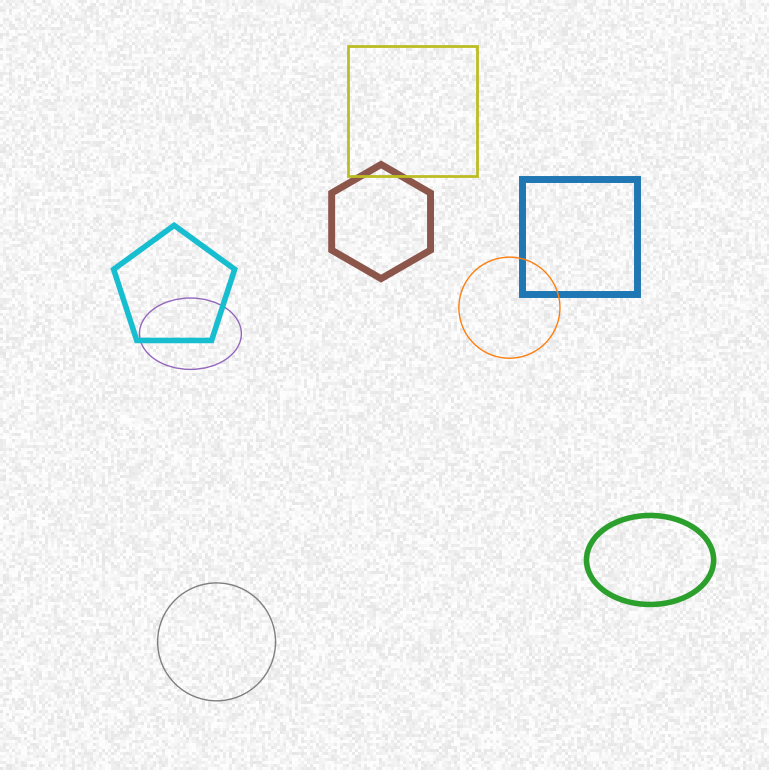[{"shape": "square", "thickness": 2.5, "radius": 0.37, "center": [0.752, 0.693]}, {"shape": "circle", "thickness": 0.5, "radius": 0.33, "center": [0.662, 0.6]}, {"shape": "oval", "thickness": 2, "radius": 0.41, "center": [0.844, 0.273]}, {"shape": "oval", "thickness": 0.5, "radius": 0.33, "center": [0.247, 0.567]}, {"shape": "hexagon", "thickness": 2.5, "radius": 0.37, "center": [0.495, 0.712]}, {"shape": "circle", "thickness": 0.5, "radius": 0.38, "center": [0.281, 0.166]}, {"shape": "square", "thickness": 1, "radius": 0.42, "center": [0.536, 0.856]}, {"shape": "pentagon", "thickness": 2, "radius": 0.41, "center": [0.226, 0.625]}]